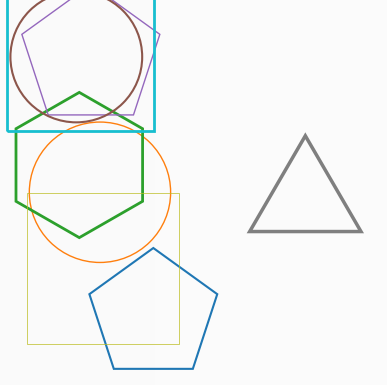[{"shape": "pentagon", "thickness": 1.5, "radius": 0.87, "center": [0.396, 0.182]}, {"shape": "circle", "thickness": 1, "radius": 0.91, "center": [0.258, 0.501]}, {"shape": "hexagon", "thickness": 2, "radius": 0.94, "center": [0.205, 0.571]}, {"shape": "pentagon", "thickness": 1, "radius": 0.94, "center": [0.234, 0.853]}, {"shape": "circle", "thickness": 1.5, "radius": 0.85, "center": [0.197, 0.852]}, {"shape": "triangle", "thickness": 2.5, "radius": 0.83, "center": [0.788, 0.481]}, {"shape": "square", "thickness": 0.5, "radius": 0.98, "center": [0.266, 0.302]}, {"shape": "square", "thickness": 2, "radius": 0.95, "center": [0.208, 0.85]}]